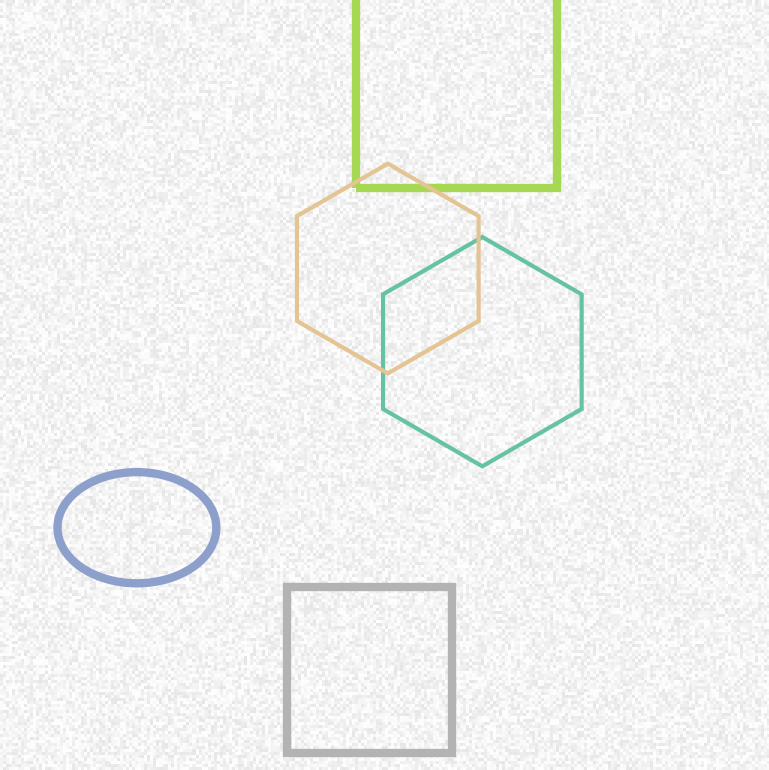[{"shape": "hexagon", "thickness": 1.5, "radius": 0.74, "center": [0.626, 0.543]}, {"shape": "oval", "thickness": 3, "radius": 0.52, "center": [0.178, 0.315]}, {"shape": "square", "thickness": 3, "radius": 0.65, "center": [0.593, 0.887]}, {"shape": "hexagon", "thickness": 1.5, "radius": 0.68, "center": [0.504, 0.651]}, {"shape": "square", "thickness": 3, "radius": 0.54, "center": [0.48, 0.13]}]